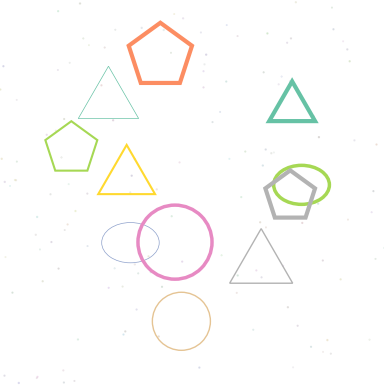[{"shape": "triangle", "thickness": 3, "radius": 0.34, "center": [0.759, 0.72]}, {"shape": "triangle", "thickness": 0.5, "radius": 0.45, "center": [0.282, 0.737]}, {"shape": "pentagon", "thickness": 3, "radius": 0.43, "center": [0.416, 0.854]}, {"shape": "oval", "thickness": 0.5, "radius": 0.37, "center": [0.339, 0.37]}, {"shape": "circle", "thickness": 2.5, "radius": 0.48, "center": [0.455, 0.371]}, {"shape": "pentagon", "thickness": 1.5, "radius": 0.35, "center": [0.185, 0.614]}, {"shape": "oval", "thickness": 2.5, "radius": 0.36, "center": [0.783, 0.52]}, {"shape": "triangle", "thickness": 1.5, "radius": 0.43, "center": [0.329, 0.538]}, {"shape": "circle", "thickness": 1, "radius": 0.38, "center": [0.471, 0.165]}, {"shape": "triangle", "thickness": 1, "radius": 0.47, "center": [0.678, 0.312]}, {"shape": "pentagon", "thickness": 3, "radius": 0.34, "center": [0.754, 0.49]}]